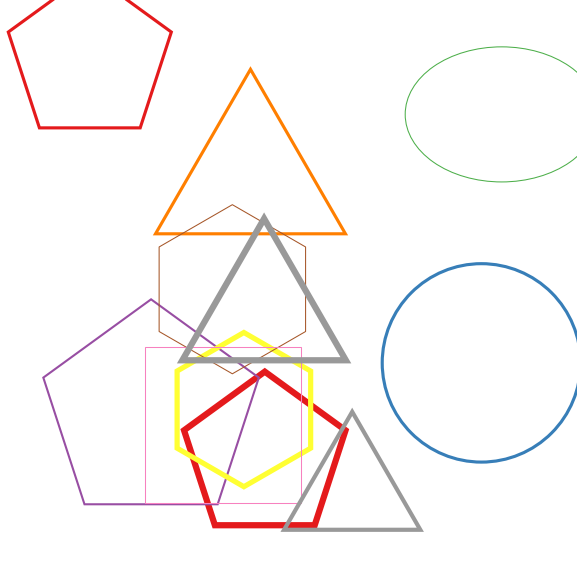[{"shape": "pentagon", "thickness": 1.5, "radius": 0.74, "center": [0.156, 0.898]}, {"shape": "pentagon", "thickness": 3, "radius": 0.74, "center": [0.459, 0.209]}, {"shape": "circle", "thickness": 1.5, "radius": 0.86, "center": [0.834, 0.371]}, {"shape": "oval", "thickness": 0.5, "radius": 0.84, "center": [0.869, 0.801]}, {"shape": "pentagon", "thickness": 1, "radius": 0.98, "center": [0.262, 0.285]}, {"shape": "triangle", "thickness": 1.5, "radius": 0.95, "center": [0.434, 0.689]}, {"shape": "hexagon", "thickness": 2.5, "radius": 0.67, "center": [0.422, 0.29]}, {"shape": "hexagon", "thickness": 0.5, "radius": 0.73, "center": [0.402, 0.498]}, {"shape": "square", "thickness": 0.5, "radius": 0.68, "center": [0.386, 0.263]}, {"shape": "triangle", "thickness": 2, "radius": 0.68, "center": [0.61, 0.15]}, {"shape": "triangle", "thickness": 3, "radius": 0.82, "center": [0.457, 0.457]}]